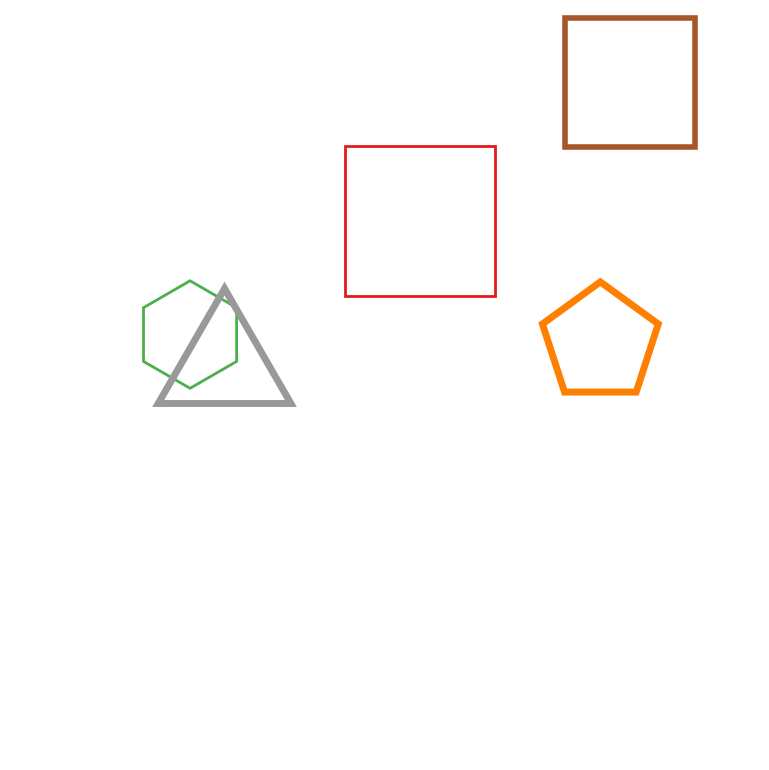[{"shape": "square", "thickness": 1, "radius": 0.49, "center": [0.546, 0.713]}, {"shape": "hexagon", "thickness": 1, "radius": 0.35, "center": [0.247, 0.566]}, {"shape": "pentagon", "thickness": 2.5, "radius": 0.4, "center": [0.78, 0.555]}, {"shape": "square", "thickness": 2, "radius": 0.42, "center": [0.818, 0.893]}, {"shape": "triangle", "thickness": 2.5, "radius": 0.5, "center": [0.292, 0.526]}]